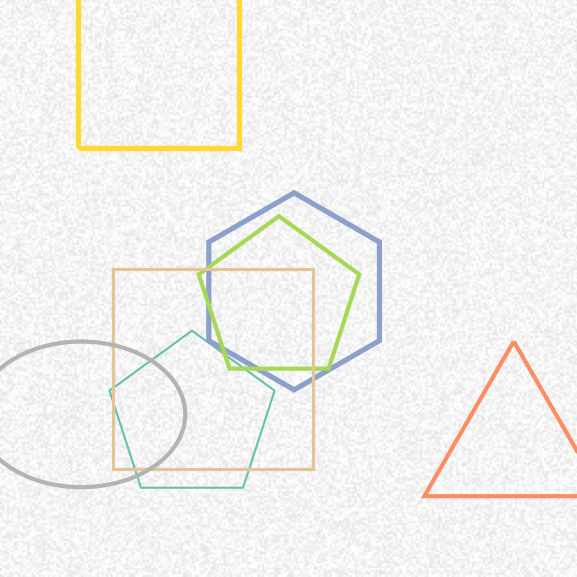[{"shape": "pentagon", "thickness": 1, "radius": 0.75, "center": [0.333, 0.276]}, {"shape": "triangle", "thickness": 2, "radius": 0.89, "center": [0.89, 0.229]}, {"shape": "hexagon", "thickness": 2.5, "radius": 0.85, "center": [0.509, 0.495]}, {"shape": "pentagon", "thickness": 2, "radius": 0.73, "center": [0.483, 0.479]}, {"shape": "square", "thickness": 2.5, "radius": 0.7, "center": [0.274, 0.883]}, {"shape": "square", "thickness": 1.5, "radius": 0.86, "center": [0.369, 0.36]}, {"shape": "oval", "thickness": 2, "radius": 0.9, "center": [0.141, 0.282]}]